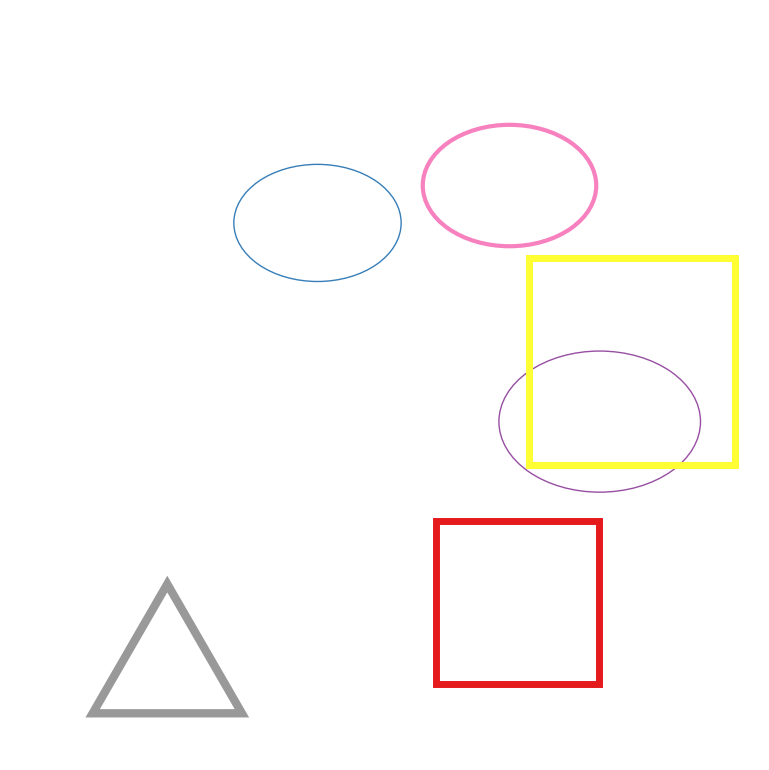[{"shape": "square", "thickness": 2.5, "radius": 0.53, "center": [0.672, 0.218]}, {"shape": "oval", "thickness": 0.5, "radius": 0.54, "center": [0.412, 0.71]}, {"shape": "oval", "thickness": 0.5, "radius": 0.65, "center": [0.779, 0.452]}, {"shape": "square", "thickness": 2.5, "radius": 0.67, "center": [0.821, 0.53]}, {"shape": "oval", "thickness": 1.5, "radius": 0.56, "center": [0.662, 0.759]}, {"shape": "triangle", "thickness": 3, "radius": 0.56, "center": [0.217, 0.13]}]